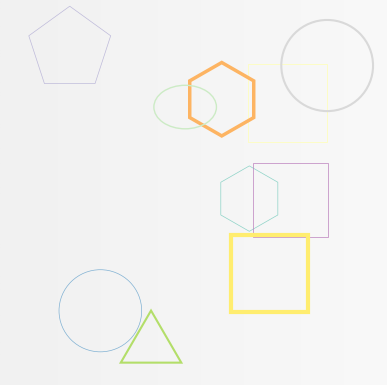[{"shape": "hexagon", "thickness": 0.5, "radius": 0.42, "center": [0.643, 0.484]}, {"shape": "square", "thickness": 0.5, "radius": 0.51, "center": [0.742, 0.732]}, {"shape": "pentagon", "thickness": 0.5, "radius": 0.56, "center": [0.18, 0.873]}, {"shape": "circle", "thickness": 0.5, "radius": 0.53, "center": [0.259, 0.193]}, {"shape": "hexagon", "thickness": 2.5, "radius": 0.48, "center": [0.572, 0.742]}, {"shape": "triangle", "thickness": 1.5, "radius": 0.45, "center": [0.39, 0.103]}, {"shape": "circle", "thickness": 1.5, "radius": 0.59, "center": [0.844, 0.83]}, {"shape": "square", "thickness": 0.5, "radius": 0.48, "center": [0.749, 0.481]}, {"shape": "oval", "thickness": 1, "radius": 0.4, "center": [0.478, 0.722]}, {"shape": "square", "thickness": 3, "radius": 0.5, "center": [0.695, 0.289]}]